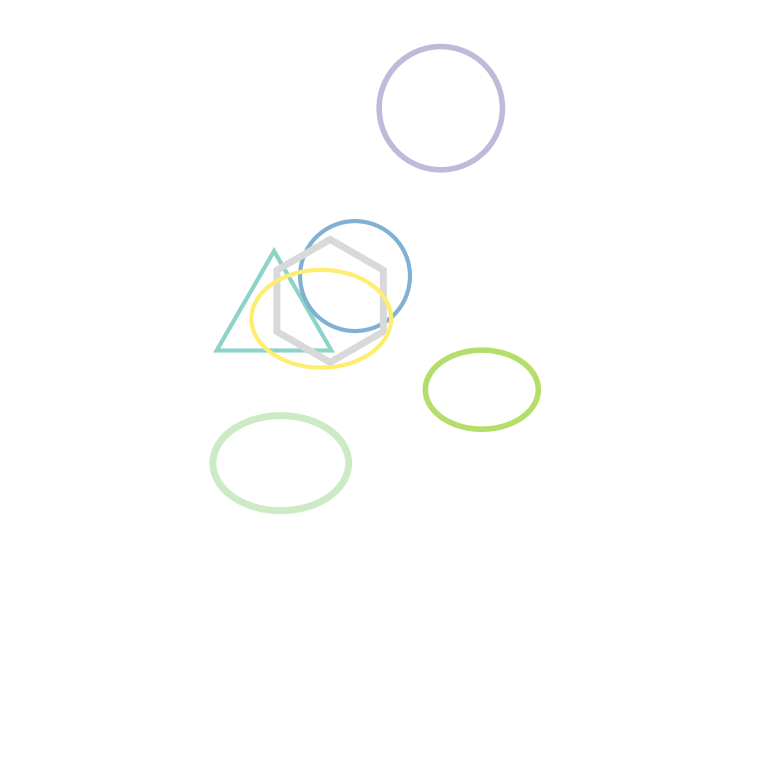[{"shape": "triangle", "thickness": 1.5, "radius": 0.43, "center": [0.356, 0.588]}, {"shape": "circle", "thickness": 2, "radius": 0.4, "center": [0.572, 0.859]}, {"shape": "circle", "thickness": 1.5, "radius": 0.36, "center": [0.461, 0.641]}, {"shape": "oval", "thickness": 2, "radius": 0.37, "center": [0.626, 0.494]}, {"shape": "hexagon", "thickness": 2.5, "radius": 0.4, "center": [0.429, 0.609]}, {"shape": "oval", "thickness": 2.5, "radius": 0.44, "center": [0.365, 0.399]}, {"shape": "oval", "thickness": 1.5, "radius": 0.45, "center": [0.417, 0.586]}]